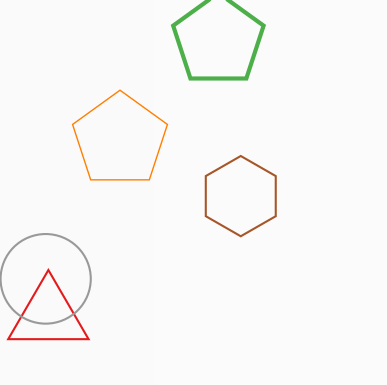[{"shape": "triangle", "thickness": 1.5, "radius": 0.6, "center": [0.125, 0.179]}, {"shape": "pentagon", "thickness": 3, "radius": 0.61, "center": [0.564, 0.895]}, {"shape": "pentagon", "thickness": 1, "radius": 0.64, "center": [0.31, 0.637]}, {"shape": "hexagon", "thickness": 1.5, "radius": 0.52, "center": [0.621, 0.491]}, {"shape": "circle", "thickness": 1.5, "radius": 0.58, "center": [0.118, 0.276]}]